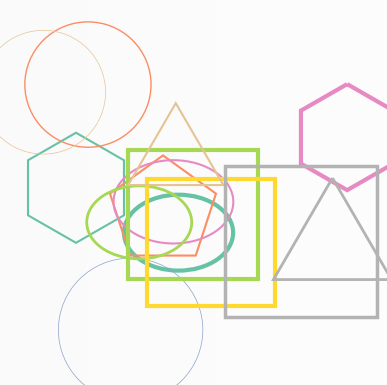[{"shape": "hexagon", "thickness": 1.5, "radius": 0.71, "center": [0.196, 0.512]}, {"shape": "oval", "thickness": 3, "radius": 0.7, "center": [0.461, 0.396]}, {"shape": "circle", "thickness": 1, "radius": 0.81, "center": [0.227, 0.78]}, {"shape": "pentagon", "thickness": 1.5, "radius": 0.72, "center": [0.421, 0.453]}, {"shape": "circle", "thickness": 0.5, "radius": 0.93, "center": [0.337, 0.143]}, {"shape": "hexagon", "thickness": 3, "radius": 0.69, "center": [0.896, 0.644]}, {"shape": "oval", "thickness": 1.5, "radius": 0.77, "center": [0.448, 0.476]}, {"shape": "square", "thickness": 3, "radius": 0.84, "center": [0.499, 0.443]}, {"shape": "oval", "thickness": 2, "radius": 0.68, "center": [0.359, 0.423]}, {"shape": "square", "thickness": 3, "radius": 0.82, "center": [0.545, 0.37]}, {"shape": "triangle", "thickness": 1.5, "radius": 0.71, "center": [0.454, 0.59]}, {"shape": "circle", "thickness": 0.5, "radius": 0.8, "center": [0.112, 0.76]}, {"shape": "square", "thickness": 2.5, "radius": 0.98, "center": [0.777, 0.373]}, {"shape": "triangle", "thickness": 2, "radius": 0.88, "center": [0.858, 0.362]}]